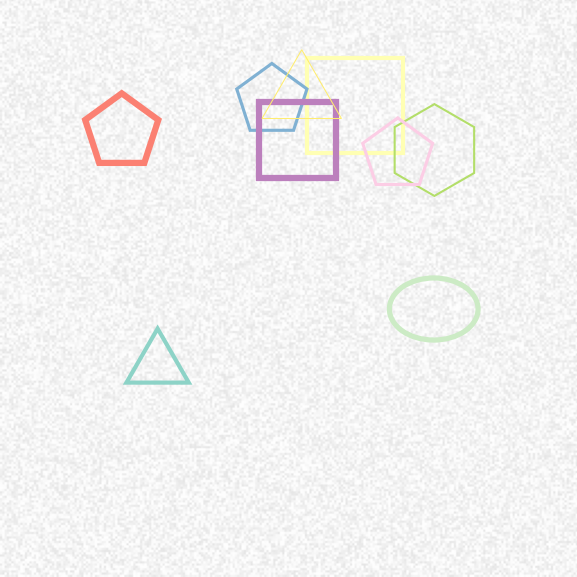[{"shape": "triangle", "thickness": 2, "radius": 0.31, "center": [0.273, 0.368]}, {"shape": "square", "thickness": 2, "radius": 0.41, "center": [0.615, 0.817]}, {"shape": "pentagon", "thickness": 3, "radius": 0.33, "center": [0.211, 0.771]}, {"shape": "pentagon", "thickness": 1.5, "radius": 0.32, "center": [0.471, 0.825]}, {"shape": "hexagon", "thickness": 1, "radius": 0.4, "center": [0.752, 0.739]}, {"shape": "pentagon", "thickness": 1.5, "radius": 0.32, "center": [0.689, 0.731]}, {"shape": "square", "thickness": 3, "radius": 0.33, "center": [0.515, 0.757]}, {"shape": "oval", "thickness": 2.5, "radius": 0.38, "center": [0.751, 0.464]}, {"shape": "triangle", "thickness": 0.5, "radius": 0.4, "center": [0.522, 0.834]}]